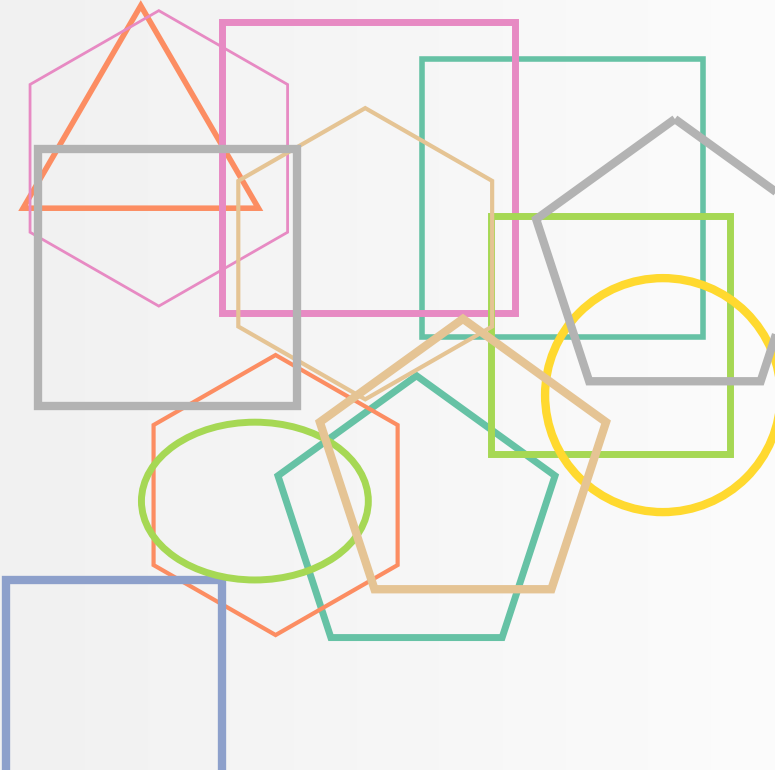[{"shape": "square", "thickness": 2, "radius": 0.91, "center": [0.726, 0.743]}, {"shape": "pentagon", "thickness": 2.5, "radius": 0.94, "center": [0.537, 0.324]}, {"shape": "triangle", "thickness": 2, "radius": 0.88, "center": [0.182, 0.817]}, {"shape": "hexagon", "thickness": 1.5, "radius": 0.91, "center": [0.356, 0.357]}, {"shape": "square", "thickness": 3, "radius": 0.69, "center": [0.147, 0.108]}, {"shape": "hexagon", "thickness": 1, "radius": 0.96, "center": [0.205, 0.794]}, {"shape": "square", "thickness": 2.5, "radius": 0.94, "center": [0.475, 0.782]}, {"shape": "square", "thickness": 2.5, "radius": 0.77, "center": [0.788, 0.565]}, {"shape": "oval", "thickness": 2.5, "radius": 0.73, "center": [0.329, 0.349]}, {"shape": "circle", "thickness": 3, "radius": 0.76, "center": [0.855, 0.487]}, {"shape": "pentagon", "thickness": 3, "radius": 0.97, "center": [0.597, 0.392]}, {"shape": "hexagon", "thickness": 1.5, "radius": 0.95, "center": [0.471, 0.671]}, {"shape": "pentagon", "thickness": 3, "radius": 0.94, "center": [0.871, 0.657]}, {"shape": "square", "thickness": 3, "radius": 0.83, "center": [0.216, 0.64]}]